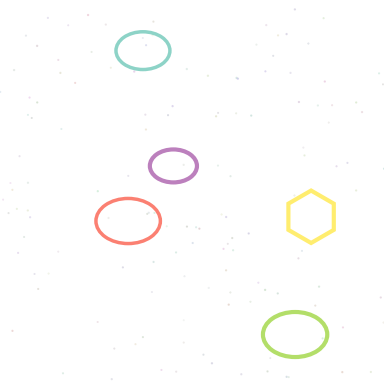[{"shape": "oval", "thickness": 2.5, "radius": 0.35, "center": [0.371, 0.868]}, {"shape": "oval", "thickness": 2.5, "radius": 0.42, "center": [0.333, 0.426]}, {"shape": "oval", "thickness": 3, "radius": 0.42, "center": [0.767, 0.131]}, {"shape": "oval", "thickness": 3, "radius": 0.31, "center": [0.45, 0.569]}, {"shape": "hexagon", "thickness": 3, "radius": 0.34, "center": [0.808, 0.437]}]